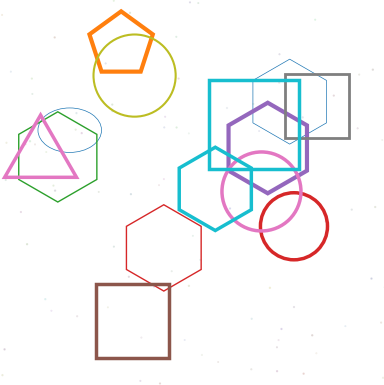[{"shape": "oval", "thickness": 0.5, "radius": 0.41, "center": [0.181, 0.662]}, {"shape": "hexagon", "thickness": 0.5, "radius": 0.55, "center": [0.752, 0.736]}, {"shape": "pentagon", "thickness": 3, "radius": 0.43, "center": [0.315, 0.884]}, {"shape": "hexagon", "thickness": 1, "radius": 0.59, "center": [0.15, 0.592]}, {"shape": "circle", "thickness": 2.5, "radius": 0.44, "center": [0.764, 0.412]}, {"shape": "hexagon", "thickness": 1, "radius": 0.56, "center": [0.425, 0.356]}, {"shape": "hexagon", "thickness": 3, "radius": 0.59, "center": [0.695, 0.616]}, {"shape": "square", "thickness": 2.5, "radius": 0.48, "center": [0.344, 0.166]}, {"shape": "circle", "thickness": 2.5, "radius": 0.51, "center": [0.679, 0.503]}, {"shape": "triangle", "thickness": 2.5, "radius": 0.54, "center": [0.105, 0.593]}, {"shape": "square", "thickness": 2, "radius": 0.42, "center": [0.824, 0.725]}, {"shape": "circle", "thickness": 1.5, "radius": 0.53, "center": [0.35, 0.804]}, {"shape": "hexagon", "thickness": 2.5, "radius": 0.54, "center": [0.559, 0.509]}, {"shape": "square", "thickness": 2.5, "radius": 0.58, "center": [0.66, 0.676]}]